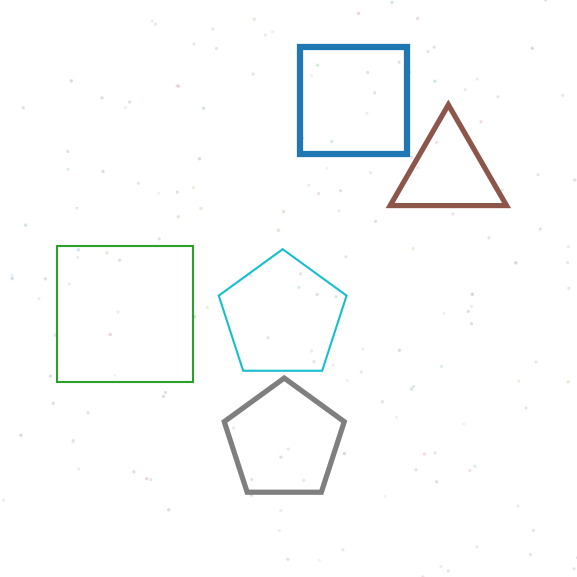[{"shape": "square", "thickness": 3, "radius": 0.46, "center": [0.611, 0.825]}, {"shape": "square", "thickness": 1, "radius": 0.59, "center": [0.216, 0.455]}, {"shape": "triangle", "thickness": 2.5, "radius": 0.58, "center": [0.776, 0.701]}, {"shape": "pentagon", "thickness": 2.5, "radius": 0.55, "center": [0.492, 0.235]}, {"shape": "pentagon", "thickness": 1, "radius": 0.58, "center": [0.489, 0.451]}]